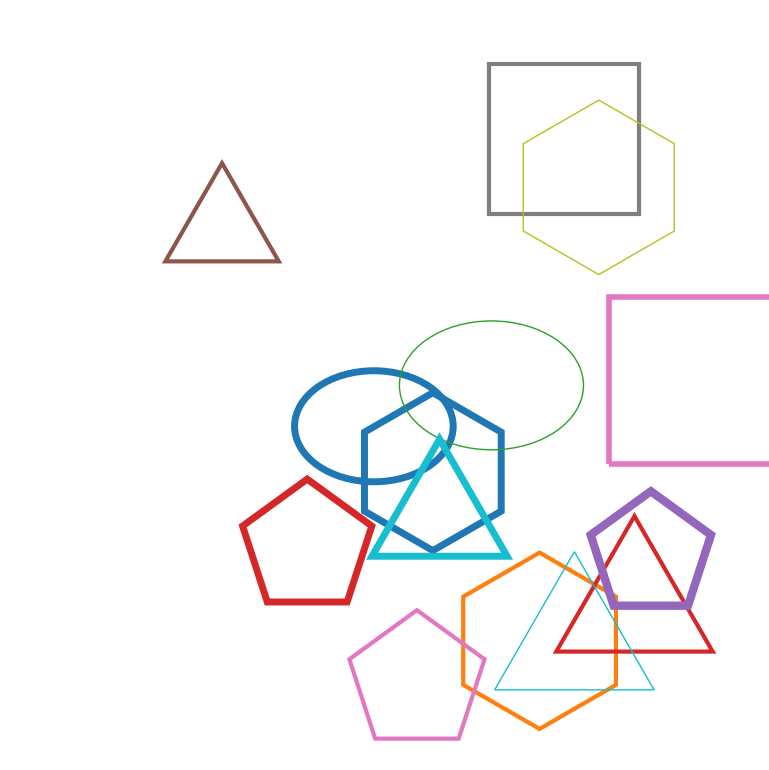[{"shape": "hexagon", "thickness": 2.5, "radius": 0.51, "center": [0.562, 0.387]}, {"shape": "oval", "thickness": 2.5, "radius": 0.52, "center": [0.486, 0.446]}, {"shape": "hexagon", "thickness": 1.5, "radius": 0.57, "center": [0.701, 0.168]}, {"shape": "oval", "thickness": 0.5, "radius": 0.6, "center": [0.638, 0.5]}, {"shape": "pentagon", "thickness": 2.5, "radius": 0.44, "center": [0.399, 0.29]}, {"shape": "triangle", "thickness": 1.5, "radius": 0.59, "center": [0.824, 0.212]}, {"shape": "pentagon", "thickness": 3, "radius": 0.41, "center": [0.845, 0.28]}, {"shape": "triangle", "thickness": 1.5, "radius": 0.43, "center": [0.288, 0.703]}, {"shape": "square", "thickness": 2, "radius": 0.54, "center": [0.899, 0.506]}, {"shape": "pentagon", "thickness": 1.5, "radius": 0.46, "center": [0.541, 0.115]}, {"shape": "square", "thickness": 1.5, "radius": 0.49, "center": [0.733, 0.819]}, {"shape": "hexagon", "thickness": 0.5, "radius": 0.57, "center": [0.778, 0.757]}, {"shape": "triangle", "thickness": 2.5, "radius": 0.51, "center": [0.571, 0.328]}, {"shape": "triangle", "thickness": 0.5, "radius": 0.6, "center": [0.746, 0.164]}]